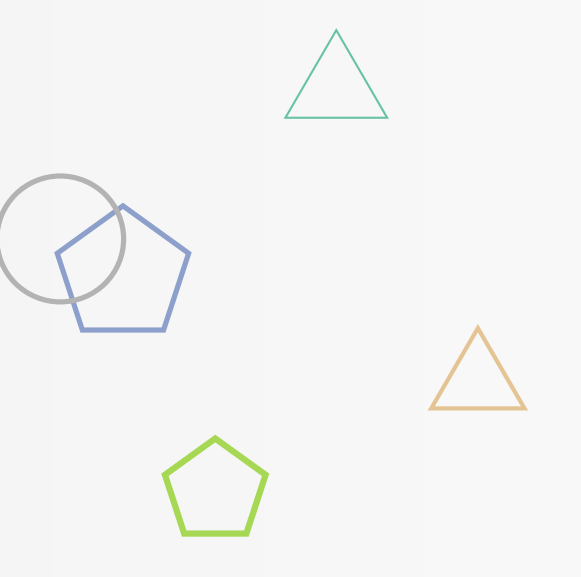[{"shape": "triangle", "thickness": 1, "radius": 0.51, "center": [0.579, 0.846]}, {"shape": "pentagon", "thickness": 2.5, "radius": 0.59, "center": [0.212, 0.524]}, {"shape": "pentagon", "thickness": 3, "radius": 0.46, "center": [0.37, 0.149]}, {"shape": "triangle", "thickness": 2, "radius": 0.46, "center": [0.822, 0.338]}, {"shape": "circle", "thickness": 2.5, "radius": 0.55, "center": [0.104, 0.585]}]